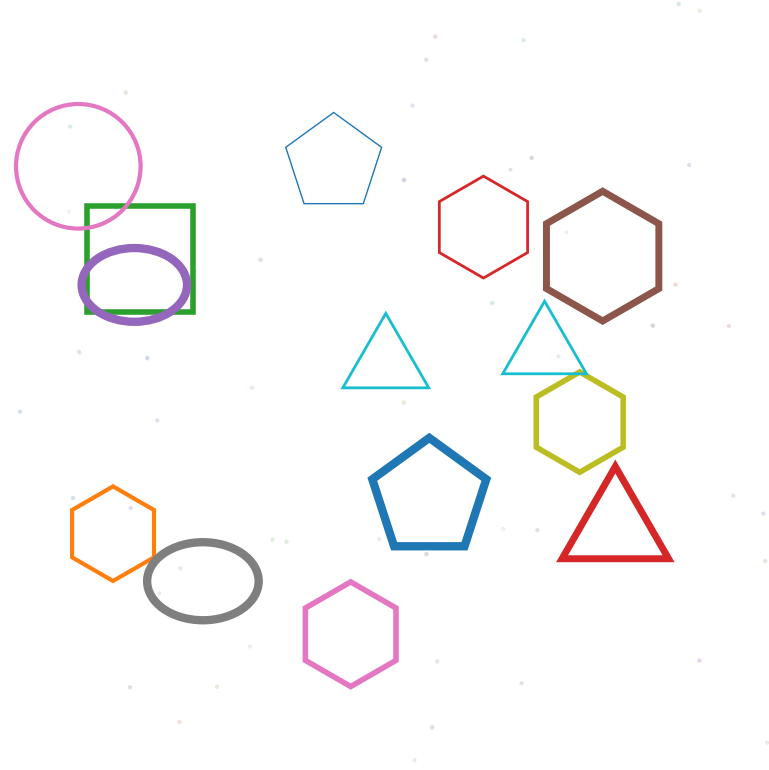[{"shape": "pentagon", "thickness": 3, "radius": 0.39, "center": [0.558, 0.354]}, {"shape": "pentagon", "thickness": 0.5, "radius": 0.33, "center": [0.433, 0.788]}, {"shape": "hexagon", "thickness": 1.5, "radius": 0.31, "center": [0.147, 0.307]}, {"shape": "square", "thickness": 2, "radius": 0.34, "center": [0.182, 0.664]}, {"shape": "triangle", "thickness": 2.5, "radius": 0.4, "center": [0.799, 0.314]}, {"shape": "hexagon", "thickness": 1, "radius": 0.33, "center": [0.628, 0.705]}, {"shape": "oval", "thickness": 3, "radius": 0.34, "center": [0.174, 0.63]}, {"shape": "hexagon", "thickness": 2.5, "radius": 0.42, "center": [0.783, 0.667]}, {"shape": "circle", "thickness": 1.5, "radius": 0.4, "center": [0.102, 0.784]}, {"shape": "hexagon", "thickness": 2, "radius": 0.34, "center": [0.455, 0.176]}, {"shape": "oval", "thickness": 3, "radius": 0.36, "center": [0.264, 0.245]}, {"shape": "hexagon", "thickness": 2, "radius": 0.33, "center": [0.753, 0.452]}, {"shape": "triangle", "thickness": 1, "radius": 0.32, "center": [0.501, 0.529]}, {"shape": "triangle", "thickness": 1, "radius": 0.31, "center": [0.707, 0.546]}]